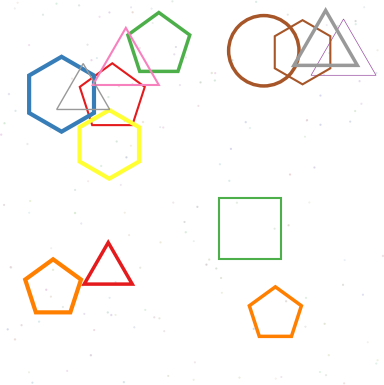[{"shape": "triangle", "thickness": 2.5, "radius": 0.36, "center": [0.281, 0.298]}, {"shape": "pentagon", "thickness": 1.5, "radius": 0.44, "center": [0.292, 0.747]}, {"shape": "hexagon", "thickness": 3, "radius": 0.49, "center": [0.16, 0.755]}, {"shape": "square", "thickness": 1.5, "radius": 0.4, "center": [0.649, 0.407]}, {"shape": "pentagon", "thickness": 2.5, "radius": 0.42, "center": [0.413, 0.883]}, {"shape": "triangle", "thickness": 0.5, "radius": 0.49, "center": [0.892, 0.853]}, {"shape": "pentagon", "thickness": 2.5, "radius": 0.36, "center": [0.715, 0.184]}, {"shape": "pentagon", "thickness": 3, "radius": 0.38, "center": [0.138, 0.25]}, {"shape": "hexagon", "thickness": 3, "radius": 0.45, "center": [0.284, 0.625]}, {"shape": "hexagon", "thickness": 1.5, "radius": 0.42, "center": [0.786, 0.864]}, {"shape": "circle", "thickness": 2.5, "radius": 0.46, "center": [0.685, 0.868]}, {"shape": "triangle", "thickness": 1.5, "radius": 0.49, "center": [0.327, 0.829]}, {"shape": "triangle", "thickness": 2.5, "radius": 0.48, "center": [0.846, 0.878]}, {"shape": "triangle", "thickness": 1, "radius": 0.4, "center": [0.216, 0.755]}]